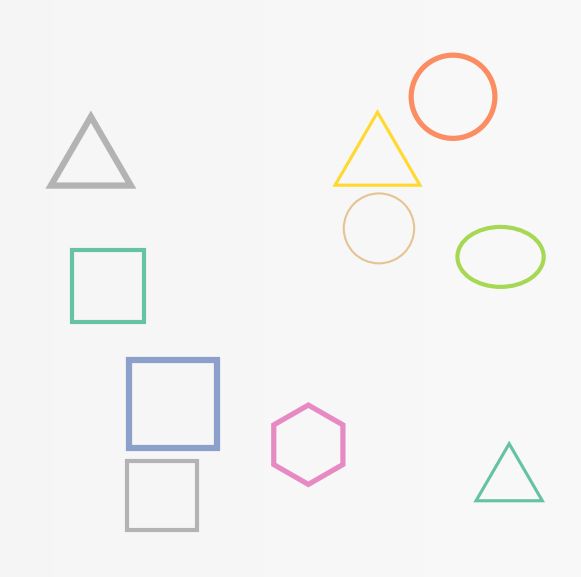[{"shape": "triangle", "thickness": 1.5, "radius": 0.33, "center": [0.876, 0.165]}, {"shape": "square", "thickness": 2, "radius": 0.31, "center": [0.186, 0.504]}, {"shape": "circle", "thickness": 2.5, "radius": 0.36, "center": [0.779, 0.832]}, {"shape": "square", "thickness": 3, "radius": 0.38, "center": [0.298, 0.3]}, {"shape": "hexagon", "thickness": 2.5, "radius": 0.34, "center": [0.53, 0.229]}, {"shape": "oval", "thickness": 2, "radius": 0.37, "center": [0.861, 0.554]}, {"shape": "triangle", "thickness": 1.5, "radius": 0.42, "center": [0.649, 0.721]}, {"shape": "circle", "thickness": 1, "radius": 0.3, "center": [0.652, 0.604]}, {"shape": "triangle", "thickness": 3, "radius": 0.4, "center": [0.156, 0.718]}, {"shape": "square", "thickness": 2, "radius": 0.3, "center": [0.278, 0.141]}]